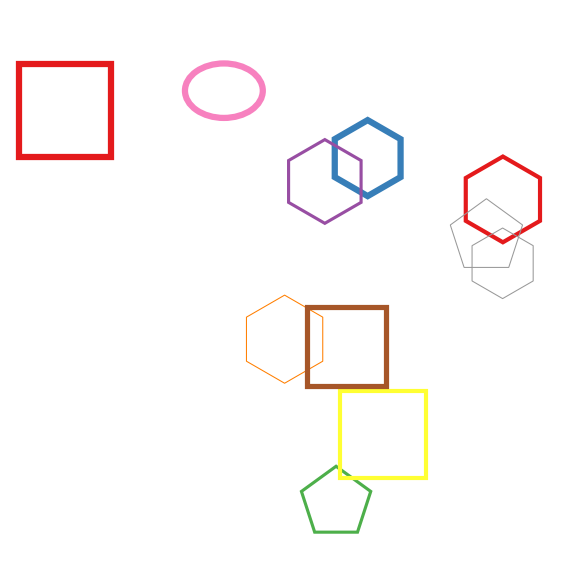[{"shape": "square", "thickness": 3, "radius": 0.4, "center": [0.112, 0.808]}, {"shape": "hexagon", "thickness": 2, "radius": 0.37, "center": [0.871, 0.654]}, {"shape": "hexagon", "thickness": 3, "radius": 0.33, "center": [0.637, 0.725]}, {"shape": "pentagon", "thickness": 1.5, "radius": 0.32, "center": [0.582, 0.129]}, {"shape": "hexagon", "thickness": 1.5, "radius": 0.36, "center": [0.562, 0.685]}, {"shape": "hexagon", "thickness": 0.5, "radius": 0.38, "center": [0.493, 0.412]}, {"shape": "square", "thickness": 2, "radius": 0.37, "center": [0.663, 0.246]}, {"shape": "square", "thickness": 2.5, "radius": 0.34, "center": [0.6, 0.399]}, {"shape": "oval", "thickness": 3, "radius": 0.34, "center": [0.388, 0.842]}, {"shape": "hexagon", "thickness": 0.5, "radius": 0.31, "center": [0.87, 0.543]}, {"shape": "pentagon", "thickness": 0.5, "radius": 0.33, "center": [0.842, 0.589]}]